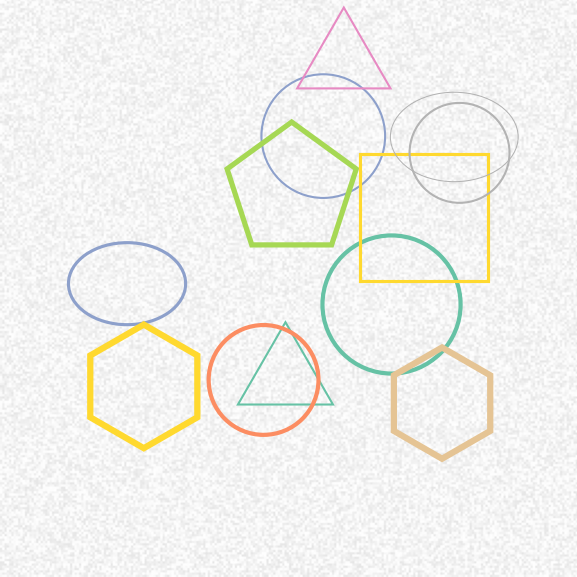[{"shape": "circle", "thickness": 2, "radius": 0.6, "center": [0.678, 0.472]}, {"shape": "triangle", "thickness": 1, "radius": 0.48, "center": [0.494, 0.346]}, {"shape": "circle", "thickness": 2, "radius": 0.48, "center": [0.456, 0.341]}, {"shape": "circle", "thickness": 1, "radius": 0.54, "center": [0.56, 0.763]}, {"shape": "oval", "thickness": 1.5, "radius": 0.51, "center": [0.22, 0.508]}, {"shape": "triangle", "thickness": 1, "radius": 0.47, "center": [0.595, 0.893]}, {"shape": "pentagon", "thickness": 2.5, "radius": 0.59, "center": [0.505, 0.67]}, {"shape": "square", "thickness": 1.5, "radius": 0.55, "center": [0.734, 0.623]}, {"shape": "hexagon", "thickness": 3, "radius": 0.54, "center": [0.249, 0.33]}, {"shape": "hexagon", "thickness": 3, "radius": 0.48, "center": [0.765, 0.301]}, {"shape": "circle", "thickness": 1, "radius": 0.43, "center": [0.796, 0.734]}, {"shape": "oval", "thickness": 0.5, "radius": 0.55, "center": [0.787, 0.762]}]